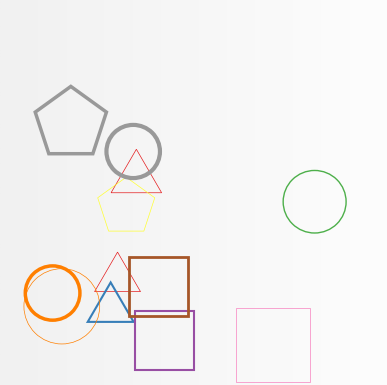[{"shape": "triangle", "thickness": 0.5, "radius": 0.34, "center": [0.303, 0.277]}, {"shape": "triangle", "thickness": 0.5, "radius": 0.38, "center": [0.352, 0.537]}, {"shape": "triangle", "thickness": 1.5, "radius": 0.34, "center": [0.286, 0.198]}, {"shape": "circle", "thickness": 1, "radius": 0.41, "center": [0.812, 0.476]}, {"shape": "square", "thickness": 1.5, "radius": 0.38, "center": [0.424, 0.115]}, {"shape": "circle", "thickness": 2.5, "radius": 0.35, "center": [0.136, 0.239]}, {"shape": "circle", "thickness": 0.5, "radius": 0.49, "center": [0.16, 0.204]}, {"shape": "pentagon", "thickness": 0.5, "radius": 0.39, "center": [0.326, 0.462]}, {"shape": "square", "thickness": 2, "radius": 0.38, "center": [0.408, 0.256]}, {"shape": "square", "thickness": 0.5, "radius": 0.48, "center": [0.704, 0.103]}, {"shape": "pentagon", "thickness": 2.5, "radius": 0.48, "center": [0.183, 0.679]}, {"shape": "circle", "thickness": 3, "radius": 0.35, "center": [0.344, 0.607]}]